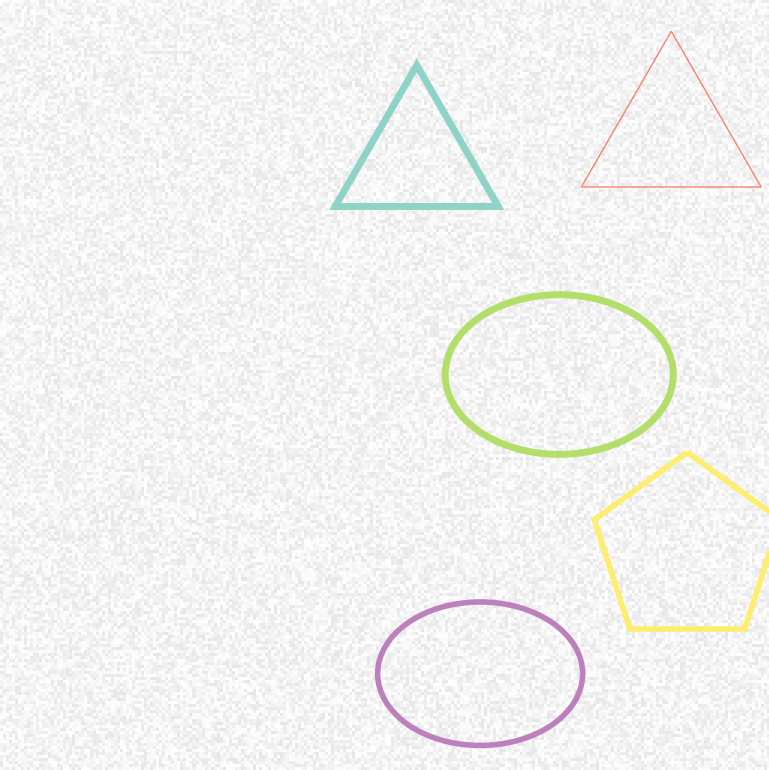[{"shape": "triangle", "thickness": 2.5, "radius": 0.61, "center": [0.541, 0.793]}, {"shape": "triangle", "thickness": 0.5, "radius": 0.67, "center": [0.872, 0.825]}, {"shape": "oval", "thickness": 2.5, "radius": 0.74, "center": [0.726, 0.514]}, {"shape": "oval", "thickness": 2, "radius": 0.67, "center": [0.624, 0.125]}, {"shape": "pentagon", "thickness": 2, "radius": 0.63, "center": [0.893, 0.286]}]